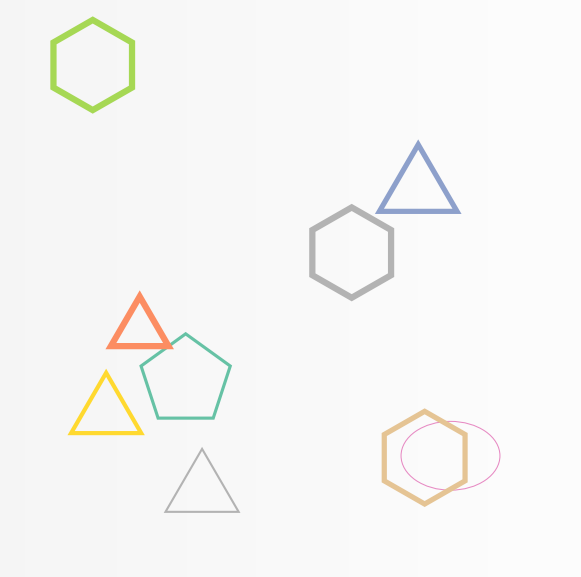[{"shape": "pentagon", "thickness": 1.5, "radius": 0.4, "center": [0.319, 0.34]}, {"shape": "triangle", "thickness": 3, "radius": 0.29, "center": [0.24, 0.428]}, {"shape": "triangle", "thickness": 2.5, "radius": 0.39, "center": [0.72, 0.672]}, {"shape": "oval", "thickness": 0.5, "radius": 0.43, "center": [0.775, 0.21]}, {"shape": "hexagon", "thickness": 3, "radius": 0.39, "center": [0.16, 0.887]}, {"shape": "triangle", "thickness": 2, "radius": 0.35, "center": [0.183, 0.284]}, {"shape": "hexagon", "thickness": 2.5, "radius": 0.4, "center": [0.731, 0.207]}, {"shape": "triangle", "thickness": 1, "radius": 0.36, "center": [0.348, 0.149]}, {"shape": "hexagon", "thickness": 3, "radius": 0.39, "center": [0.605, 0.562]}]